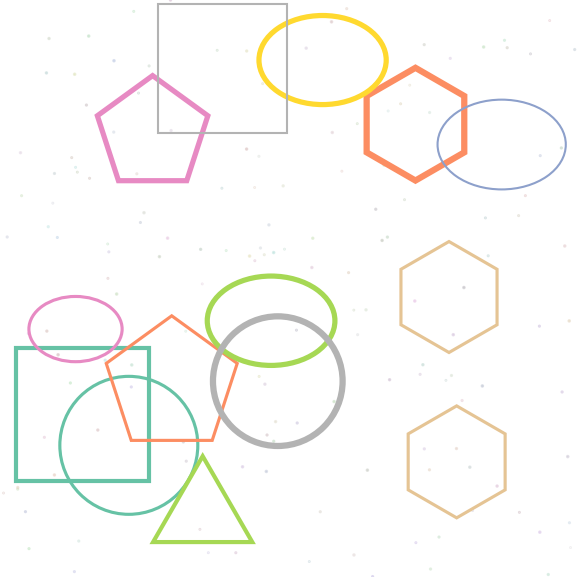[{"shape": "square", "thickness": 2, "radius": 0.57, "center": [0.142, 0.281]}, {"shape": "circle", "thickness": 1.5, "radius": 0.6, "center": [0.223, 0.228]}, {"shape": "pentagon", "thickness": 1.5, "radius": 0.6, "center": [0.297, 0.333]}, {"shape": "hexagon", "thickness": 3, "radius": 0.49, "center": [0.719, 0.784]}, {"shape": "oval", "thickness": 1, "radius": 0.56, "center": [0.869, 0.749]}, {"shape": "oval", "thickness": 1.5, "radius": 0.4, "center": [0.131, 0.429]}, {"shape": "pentagon", "thickness": 2.5, "radius": 0.5, "center": [0.264, 0.768]}, {"shape": "oval", "thickness": 2.5, "radius": 0.55, "center": [0.469, 0.444]}, {"shape": "triangle", "thickness": 2, "radius": 0.5, "center": [0.351, 0.11]}, {"shape": "oval", "thickness": 2.5, "radius": 0.55, "center": [0.559, 0.895]}, {"shape": "hexagon", "thickness": 1.5, "radius": 0.48, "center": [0.777, 0.485]}, {"shape": "hexagon", "thickness": 1.5, "radius": 0.48, "center": [0.791, 0.199]}, {"shape": "square", "thickness": 1, "radius": 0.56, "center": [0.385, 0.88]}, {"shape": "circle", "thickness": 3, "radius": 0.56, "center": [0.481, 0.339]}]